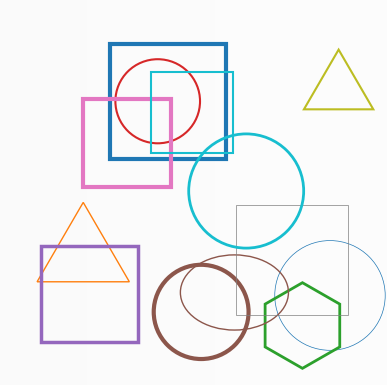[{"shape": "square", "thickness": 3, "radius": 0.74, "center": [0.433, 0.737]}, {"shape": "circle", "thickness": 0.5, "radius": 0.71, "center": [0.852, 0.233]}, {"shape": "triangle", "thickness": 1, "radius": 0.69, "center": [0.215, 0.337]}, {"shape": "hexagon", "thickness": 2, "radius": 0.56, "center": [0.78, 0.155]}, {"shape": "circle", "thickness": 1.5, "radius": 0.55, "center": [0.407, 0.737]}, {"shape": "square", "thickness": 2.5, "radius": 0.62, "center": [0.231, 0.237]}, {"shape": "oval", "thickness": 1, "radius": 0.7, "center": [0.605, 0.24]}, {"shape": "circle", "thickness": 3, "radius": 0.61, "center": [0.519, 0.19]}, {"shape": "square", "thickness": 3, "radius": 0.57, "center": [0.328, 0.629]}, {"shape": "square", "thickness": 0.5, "radius": 0.72, "center": [0.754, 0.325]}, {"shape": "triangle", "thickness": 1.5, "radius": 0.52, "center": [0.874, 0.768]}, {"shape": "square", "thickness": 1.5, "radius": 0.53, "center": [0.496, 0.708]}, {"shape": "circle", "thickness": 2, "radius": 0.74, "center": [0.635, 0.504]}]